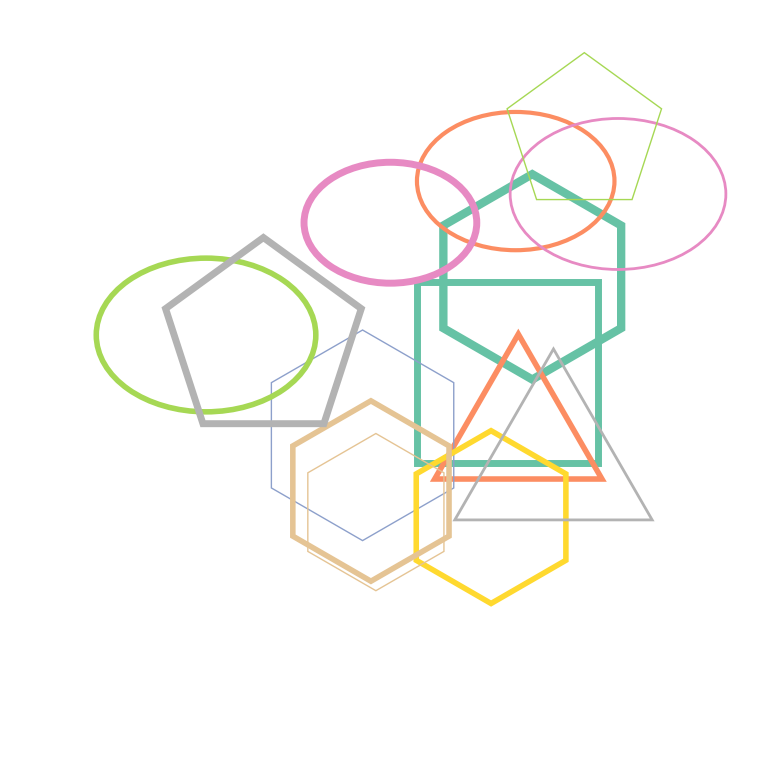[{"shape": "hexagon", "thickness": 3, "radius": 0.67, "center": [0.691, 0.64]}, {"shape": "square", "thickness": 2.5, "radius": 0.59, "center": [0.659, 0.517]}, {"shape": "triangle", "thickness": 2, "radius": 0.63, "center": [0.673, 0.441]}, {"shape": "oval", "thickness": 1.5, "radius": 0.64, "center": [0.67, 0.765]}, {"shape": "hexagon", "thickness": 0.5, "radius": 0.68, "center": [0.471, 0.435]}, {"shape": "oval", "thickness": 1, "radius": 0.7, "center": [0.803, 0.748]}, {"shape": "oval", "thickness": 2.5, "radius": 0.56, "center": [0.507, 0.711]}, {"shape": "oval", "thickness": 2, "radius": 0.71, "center": [0.268, 0.565]}, {"shape": "pentagon", "thickness": 0.5, "radius": 0.53, "center": [0.759, 0.826]}, {"shape": "hexagon", "thickness": 2, "radius": 0.56, "center": [0.638, 0.328]}, {"shape": "hexagon", "thickness": 2, "radius": 0.59, "center": [0.482, 0.362]}, {"shape": "hexagon", "thickness": 0.5, "radius": 0.51, "center": [0.488, 0.335]}, {"shape": "pentagon", "thickness": 2.5, "radius": 0.67, "center": [0.342, 0.558]}, {"shape": "triangle", "thickness": 1, "radius": 0.74, "center": [0.719, 0.399]}]